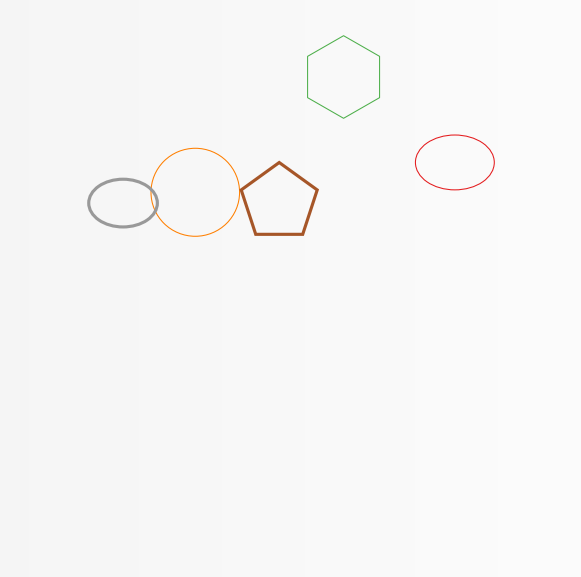[{"shape": "oval", "thickness": 0.5, "radius": 0.34, "center": [0.783, 0.718]}, {"shape": "hexagon", "thickness": 0.5, "radius": 0.36, "center": [0.591, 0.866]}, {"shape": "circle", "thickness": 0.5, "radius": 0.38, "center": [0.336, 0.666]}, {"shape": "pentagon", "thickness": 1.5, "radius": 0.34, "center": [0.48, 0.649]}, {"shape": "oval", "thickness": 1.5, "radius": 0.3, "center": [0.212, 0.647]}]